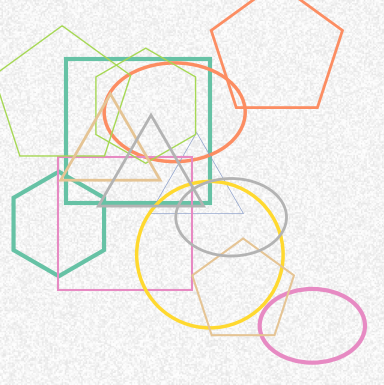[{"shape": "square", "thickness": 3, "radius": 0.94, "center": [0.358, 0.66]}, {"shape": "hexagon", "thickness": 3, "radius": 0.68, "center": [0.153, 0.418]}, {"shape": "oval", "thickness": 2.5, "radius": 0.92, "center": [0.454, 0.708]}, {"shape": "pentagon", "thickness": 2, "radius": 0.9, "center": [0.719, 0.866]}, {"shape": "triangle", "thickness": 0.5, "radius": 0.7, "center": [0.511, 0.515]}, {"shape": "oval", "thickness": 3, "radius": 0.68, "center": [0.811, 0.154]}, {"shape": "square", "thickness": 1.5, "radius": 0.87, "center": [0.325, 0.419]}, {"shape": "hexagon", "thickness": 1, "radius": 0.75, "center": [0.379, 0.725]}, {"shape": "pentagon", "thickness": 1, "radius": 0.94, "center": [0.161, 0.746]}, {"shape": "circle", "thickness": 2.5, "radius": 0.95, "center": [0.545, 0.339]}, {"shape": "pentagon", "thickness": 1.5, "radius": 0.69, "center": [0.631, 0.242]}, {"shape": "triangle", "thickness": 2, "radius": 0.75, "center": [0.287, 0.607]}, {"shape": "triangle", "thickness": 2, "radius": 0.79, "center": [0.392, 0.543]}, {"shape": "oval", "thickness": 2, "radius": 0.72, "center": [0.6, 0.436]}]